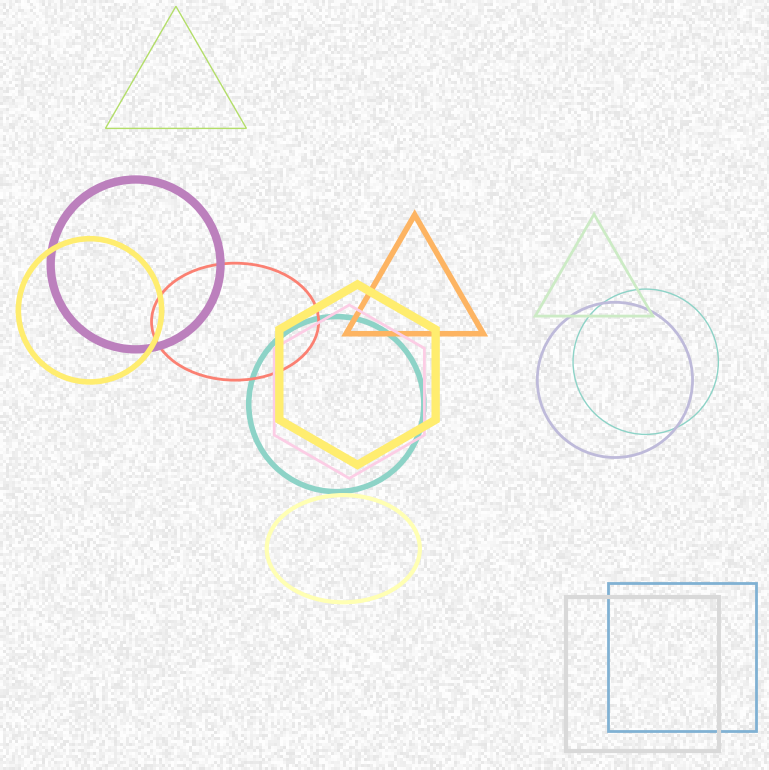[{"shape": "circle", "thickness": 2, "radius": 0.57, "center": [0.437, 0.475]}, {"shape": "circle", "thickness": 0.5, "radius": 0.47, "center": [0.839, 0.53]}, {"shape": "oval", "thickness": 1.5, "radius": 0.5, "center": [0.446, 0.287]}, {"shape": "circle", "thickness": 1, "radius": 0.5, "center": [0.799, 0.507]}, {"shape": "oval", "thickness": 1, "radius": 0.54, "center": [0.305, 0.582]}, {"shape": "square", "thickness": 1, "radius": 0.48, "center": [0.886, 0.147]}, {"shape": "triangle", "thickness": 2, "radius": 0.51, "center": [0.539, 0.618]}, {"shape": "triangle", "thickness": 0.5, "radius": 0.53, "center": [0.228, 0.886]}, {"shape": "hexagon", "thickness": 1, "radius": 0.56, "center": [0.454, 0.491]}, {"shape": "square", "thickness": 1.5, "radius": 0.5, "center": [0.834, 0.125]}, {"shape": "circle", "thickness": 3, "radius": 0.55, "center": [0.176, 0.657]}, {"shape": "triangle", "thickness": 1, "radius": 0.44, "center": [0.772, 0.634]}, {"shape": "circle", "thickness": 2, "radius": 0.47, "center": [0.117, 0.597]}, {"shape": "hexagon", "thickness": 3, "radius": 0.59, "center": [0.464, 0.513]}]